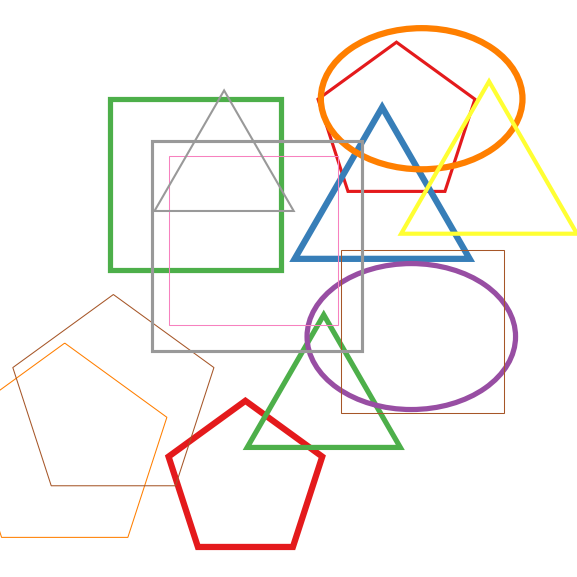[{"shape": "pentagon", "thickness": 1.5, "radius": 0.71, "center": [0.687, 0.783]}, {"shape": "pentagon", "thickness": 3, "radius": 0.7, "center": [0.425, 0.165]}, {"shape": "triangle", "thickness": 3, "radius": 0.87, "center": [0.662, 0.638]}, {"shape": "square", "thickness": 2.5, "radius": 0.74, "center": [0.339, 0.68]}, {"shape": "triangle", "thickness": 2.5, "radius": 0.77, "center": [0.561, 0.301]}, {"shape": "oval", "thickness": 2.5, "radius": 0.9, "center": [0.712, 0.416]}, {"shape": "pentagon", "thickness": 0.5, "radius": 0.93, "center": [0.112, 0.219]}, {"shape": "oval", "thickness": 3, "radius": 0.87, "center": [0.73, 0.828]}, {"shape": "triangle", "thickness": 2, "radius": 0.88, "center": [0.847, 0.682]}, {"shape": "pentagon", "thickness": 0.5, "radius": 0.92, "center": [0.196, 0.306]}, {"shape": "square", "thickness": 0.5, "radius": 0.7, "center": [0.732, 0.425]}, {"shape": "square", "thickness": 0.5, "radius": 0.73, "center": [0.439, 0.583]}, {"shape": "square", "thickness": 1.5, "radius": 0.91, "center": [0.445, 0.574]}, {"shape": "triangle", "thickness": 1, "radius": 0.7, "center": [0.388, 0.703]}]